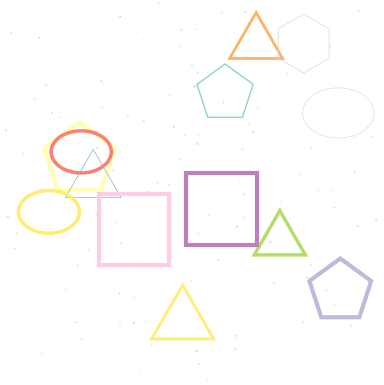[{"shape": "pentagon", "thickness": 1, "radius": 0.38, "center": [0.585, 0.757]}, {"shape": "pentagon", "thickness": 3, "radius": 0.48, "center": [0.207, 0.586]}, {"shape": "pentagon", "thickness": 3, "radius": 0.42, "center": [0.884, 0.244]}, {"shape": "oval", "thickness": 2.5, "radius": 0.39, "center": [0.211, 0.606]}, {"shape": "triangle", "thickness": 0.5, "radius": 0.42, "center": [0.242, 0.529]}, {"shape": "triangle", "thickness": 2, "radius": 0.4, "center": [0.665, 0.888]}, {"shape": "triangle", "thickness": 2.5, "radius": 0.38, "center": [0.727, 0.376]}, {"shape": "square", "thickness": 3, "radius": 0.46, "center": [0.348, 0.404]}, {"shape": "hexagon", "thickness": 0.5, "radius": 0.38, "center": [0.789, 0.887]}, {"shape": "square", "thickness": 3, "radius": 0.46, "center": [0.575, 0.457]}, {"shape": "oval", "thickness": 0.5, "radius": 0.47, "center": [0.879, 0.707]}, {"shape": "oval", "thickness": 2.5, "radius": 0.4, "center": [0.127, 0.45]}, {"shape": "triangle", "thickness": 2, "radius": 0.47, "center": [0.474, 0.166]}]